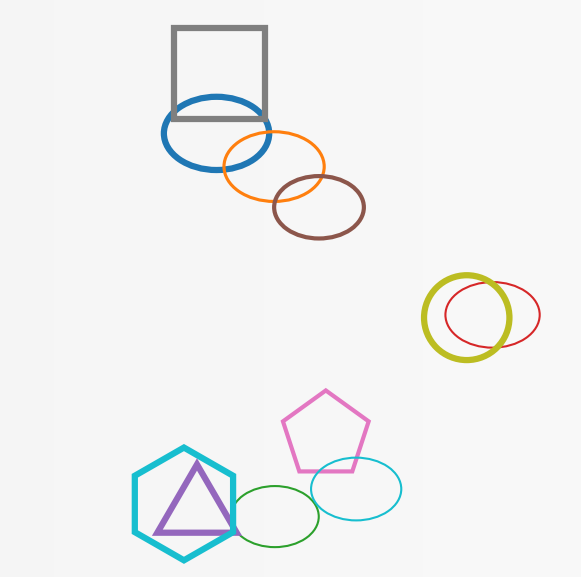[{"shape": "oval", "thickness": 3, "radius": 0.45, "center": [0.373, 0.768]}, {"shape": "oval", "thickness": 1.5, "radius": 0.43, "center": [0.472, 0.711]}, {"shape": "oval", "thickness": 1, "radius": 0.38, "center": [0.473, 0.105]}, {"shape": "oval", "thickness": 1, "radius": 0.41, "center": [0.847, 0.454]}, {"shape": "triangle", "thickness": 3, "radius": 0.39, "center": [0.339, 0.116]}, {"shape": "oval", "thickness": 2, "radius": 0.39, "center": [0.549, 0.64]}, {"shape": "pentagon", "thickness": 2, "radius": 0.39, "center": [0.561, 0.246]}, {"shape": "square", "thickness": 3, "radius": 0.39, "center": [0.377, 0.872]}, {"shape": "circle", "thickness": 3, "radius": 0.37, "center": [0.803, 0.449]}, {"shape": "oval", "thickness": 1, "radius": 0.39, "center": [0.613, 0.152]}, {"shape": "hexagon", "thickness": 3, "radius": 0.49, "center": [0.316, 0.127]}]